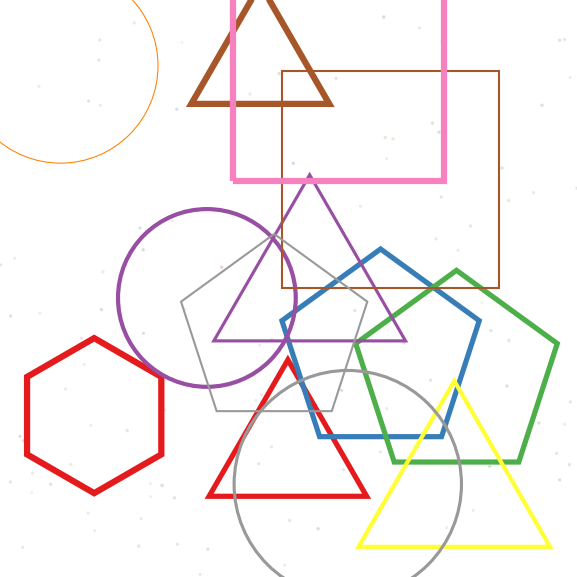[{"shape": "triangle", "thickness": 2.5, "radius": 0.79, "center": [0.498, 0.219]}, {"shape": "hexagon", "thickness": 3, "radius": 0.67, "center": [0.163, 0.279]}, {"shape": "pentagon", "thickness": 2.5, "radius": 0.9, "center": [0.659, 0.388]}, {"shape": "pentagon", "thickness": 2.5, "radius": 0.92, "center": [0.79, 0.348]}, {"shape": "triangle", "thickness": 1.5, "radius": 0.96, "center": [0.536, 0.505]}, {"shape": "circle", "thickness": 2, "radius": 0.77, "center": [0.358, 0.483]}, {"shape": "circle", "thickness": 0.5, "radius": 0.84, "center": [0.105, 0.885]}, {"shape": "triangle", "thickness": 2, "radius": 0.96, "center": [0.787, 0.148]}, {"shape": "square", "thickness": 1, "radius": 0.94, "center": [0.676, 0.688]}, {"shape": "triangle", "thickness": 3, "radius": 0.69, "center": [0.451, 0.888]}, {"shape": "square", "thickness": 3, "radius": 0.91, "center": [0.586, 0.869]}, {"shape": "pentagon", "thickness": 1, "radius": 0.85, "center": [0.475, 0.424]}, {"shape": "circle", "thickness": 1.5, "radius": 0.98, "center": [0.602, 0.161]}]